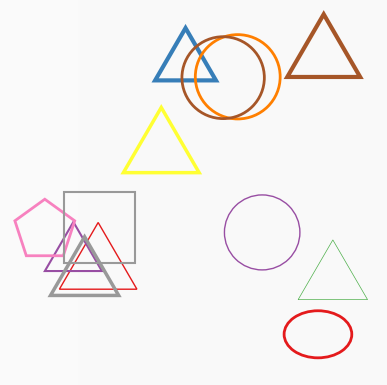[{"shape": "oval", "thickness": 2, "radius": 0.44, "center": [0.821, 0.132]}, {"shape": "triangle", "thickness": 1, "radius": 0.58, "center": [0.253, 0.307]}, {"shape": "triangle", "thickness": 3, "radius": 0.45, "center": [0.479, 0.837]}, {"shape": "triangle", "thickness": 0.5, "radius": 0.52, "center": [0.859, 0.273]}, {"shape": "triangle", "thickness": 1.5, "radius": 0.42, "center": [0.189, 0.338]}, {"shape": "circle", "thickness": 1, "radius": 0.49, "center": [0.677, 0.396]}, {"shape": "circle", "thickness": 2, "radius": 0.55, "center": [0.614, 0.801]}, {"shape": "triangle", "thickness": 2.5, "radius": 0.56, "center": [0.416, 0.608]}, {"shape": "triangle", "thickness": 3, "radius": 0.54, "center": [0.835, 0.854]}, {"shape": "circle", "thickness": 2, "radius": 0.53, "center": [0.576, 0.798]}, {"shape": "pentagon", "thickness": 2, "radius": 0.41, "center": [0.116, 0.401]}, {"shape": "square", "thickness": 1.5, "radius": 0.46, "center": [0.257, 0.41]}, {"shape": "triangle", "thickness": 2.5, "radius": 0.51, "center": [0.218, 0.283]}]